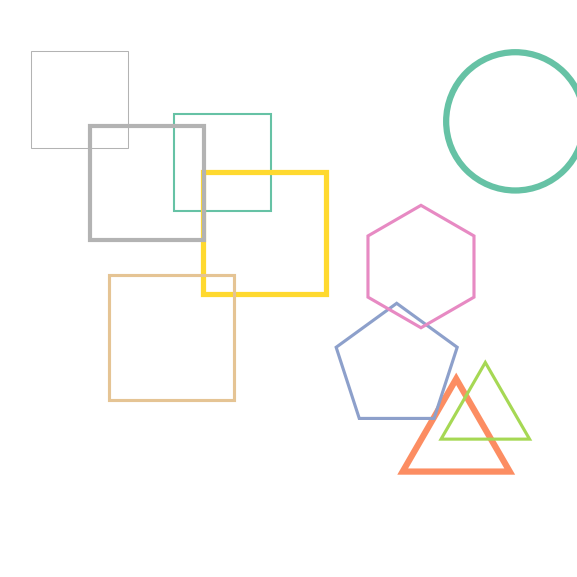[{"shape": "circle", "thickness": 3, "radius": 0.6, "center": [0.892, 0.789]}, {"shape": "square", "thickness": 1, "radius": 0.42, "center": [0.386, 0.717]}, {"shape": "triangle", "thickness": 3, "radius": 0.54, "center": [0.79, 0.236]}, {"shape": "pentagon", "thickness": 1.5, "radius": 0.55, "center": [0.687, 0.364]}, {"shape": "hexagon", "thickness": 1.5, "radius": 0.53, "center": [0.729, 0.538]}, {"shape": "triangle", "thickness": 1.5, "radius": 0.44, "center": [0.84, 0.283]}, {"shape": "square", "thickness": 2.5, "radius": 0.53, "center": [0.458, 0.596]}, {"shape": "square", "thickness": 1.5, "radius": 0.54, "center": [0.297, 0.415]}, {"shape": "square", "thickness": 2, "radius": 0.49, "center": [0.255, 0.683]}, {"shape": "square", "thickness": 0.5, "radius": 0.42, "center": [0.137, 0.827]}]